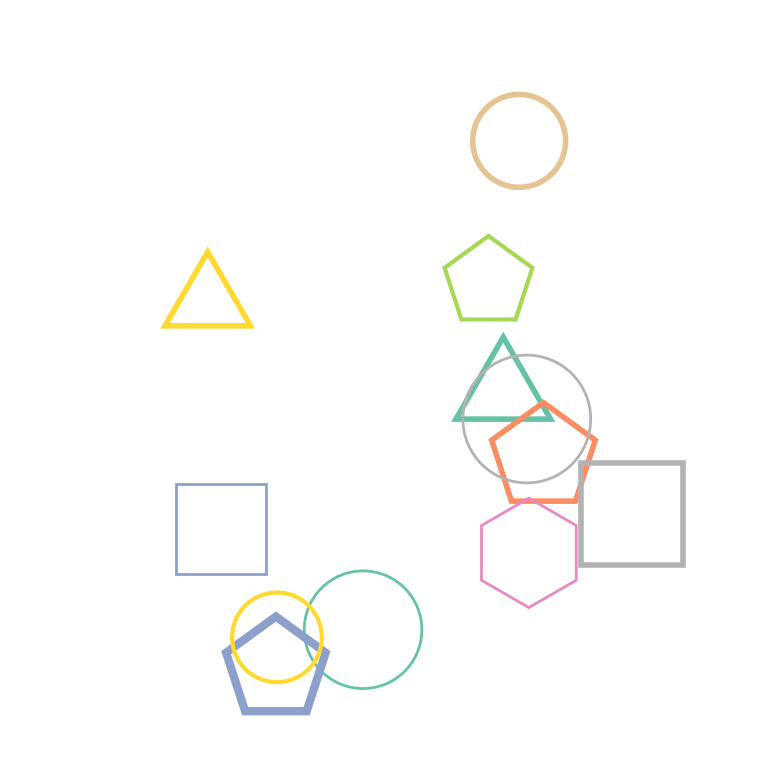[{"shape": "triangle", "thickness": 2, "radius": 0.35, "center": [0.654, 0.491]}, {"shape": "circle", "thickness": 1, "radius": 0.38, "center": [0.471, 0.182]}, {"shape": "pentagon", "thickness": 2, "radius": 0.35, "center": [0.706, 0.406]}, {"shape": "square", "thickness": 1, "radius": 0.29, "center": [0.287, 0.313]}, {"shape": "pentagon", "thickness": 3, "radius": 0.34, "center": [0.358, 0.131]}, {"shape": "hexagon", "thickness": 1, "radius": 0.36, "center": [0.687, 0.282]}, {"shape": "pentagon", "thickness": 1.5, "radius": 0.3, "center": [0.634, 0.634]}, {"shape": "triangle", "thickness": 2, "radius": 0.32, "center": [0.27, 0.609]}, {"shape": "circle", "thickness": 1.5, "radius": 0.29, "center": [0.36, 0.172]}, {"shape": "circle", "thickness": 2, "radius": 0.3, "center": [0.674, 0.817]}, {"shape": "circle", "thickness": 1, "radius": 0.41, "center": [0.684, 0.456]}, {"shape": "square", "thickness": 2, "radius": 0.33, "center": [0.821, 0.332]}]